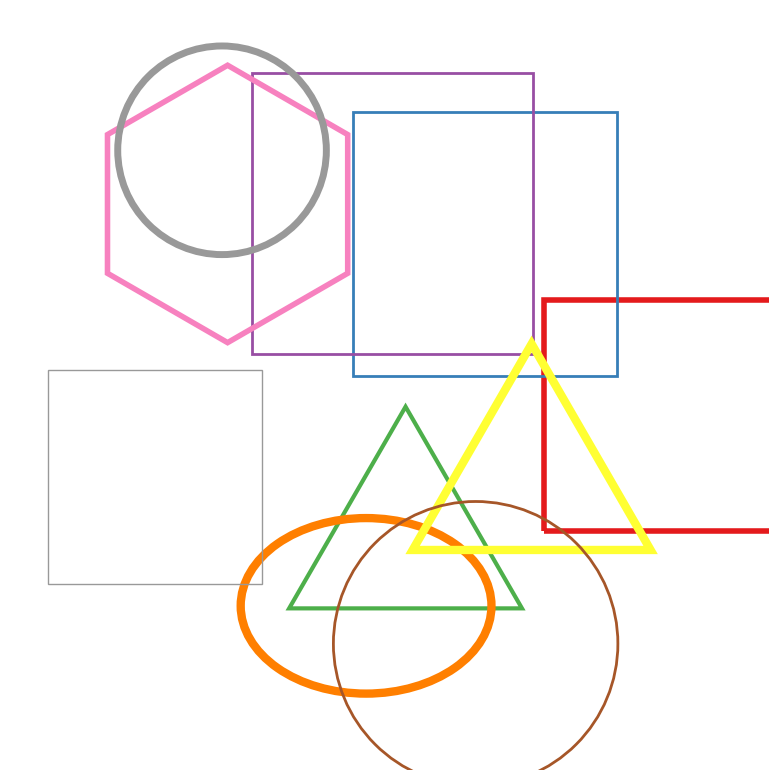[{"shape": "square", "thickness": 2, "radius": 0.75, "center": [0.856, 0.46]}, {"shape": "square", "thickness": 1, "radius": 0.86, "center": [0.63, 0.683]}, {"shape": "triangle", "thickness": 1.5, "radius": 0.87, "center": [0.527, 0.297]}, {"shape": "square", "thickness": 1, "radius": 0.91, "center": [0.51, 0.723]}, {"shape": "oval", "thickness": 3, "radius": 0.81, "center": [0.475, 0.213]}, {"shape": "triangle", "thickness": 3, "radius": 0.89, "center": [0.69, 0.375]}, {"shape": "circle", "thickness": 1, "radius": 0.92, "center": [0.618, 0.164]}, {"shape": "hexagon", "thickness": 2, "radius": 0.9, "center": [0.296, 0.735]}, {"shape": "circle", "thickness": 2.5, "radius": 0.68, "center": [0.288, 0.805]}, {"shape": "square", "thickness": 0.5, "radius": 0.69, "center": [0.201, 0.38]}]